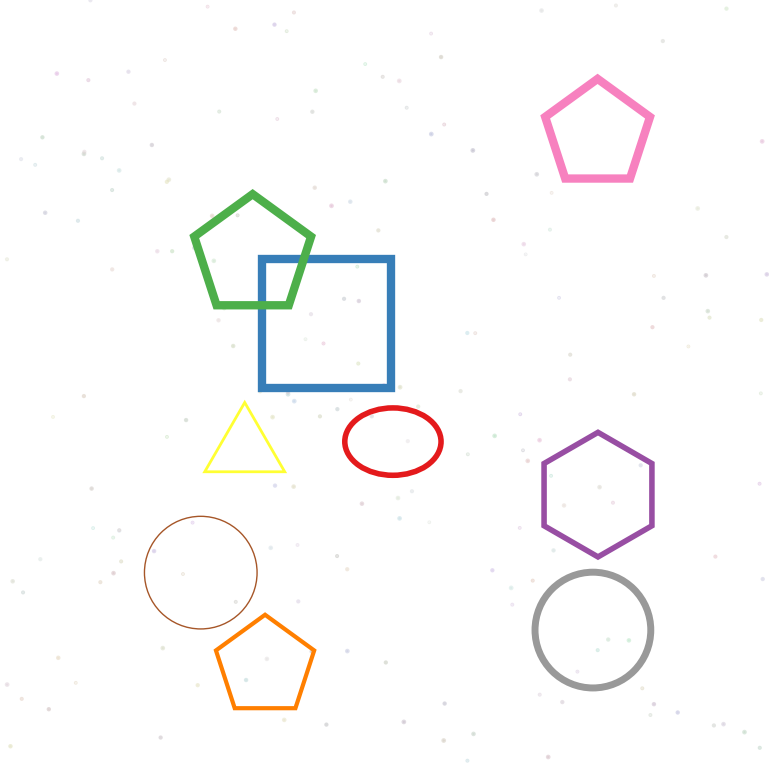[{"shape": "oval", "thickness": 2, "radius": 0.31, "center": [0.51, 0.426]}, {"shape": "square", "thickness": 3, "radius": 0.42, "center": [0.424, 0.58]}, {"shape": "pentagon", "thickness": 3, "radius": 0.4, "center": [0.328, 0.668]}, {"shape": "hexagon", "thickness": 2, "radius": 0.4, "center": [0.777, 0.358]}, {"shape": "pentagon", "thickness": 1.5, "radius": 0.34, "center": [0.344, 0.135]}, {"shape": "triangle", "thickness": 1, "radius": 0.3, "center": [0.318, 0.417]}, {"shape": "circle", "thickness": 0.5, "radius": 0.37, "center": [0.261, 0.256]}, {"shape": "pentagon", "thickness": 3, "radius": 0.36, "center": [0.776, 0.826]}, {"shape": "circle", "thickness": 2.5, "radius": 0.38, "center": [0.77, 0.182]}]